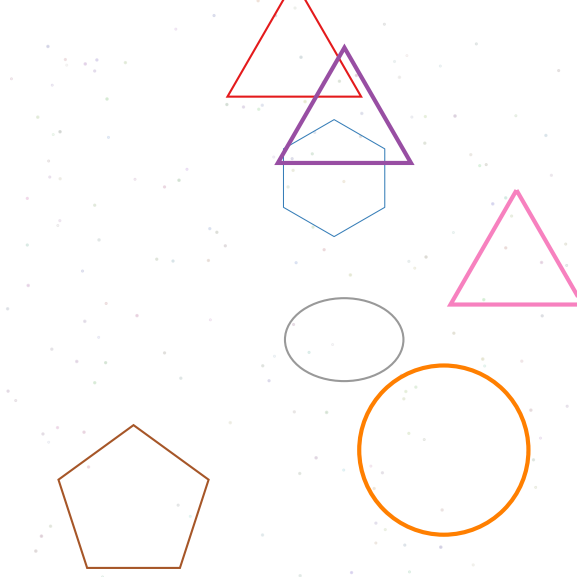[{"shape": "triangle", "thickness": 1, "radius": 0.67, "center": [0.51, 0.899]}, {"shape": "hexagon", "thickness": 0.5, "radius": 0.51, "center": [0.579, 0.691]}, {"shape": "triangle", "thickness": 2, "radius": 0.67, "center": [0.596, 0.784]}, {"shape": "circle", "thickness": 2, "radius": 0.73, "center": [0.769, 0.22]}, {"shape": "pentagon", "thickness": 1, "radius": 0.68, "center": [0.231, 0.126]}, {"shape": "triangle", "thickness": 2, "radius": 0.66, "center": [0.894, 0.538]}, {"shape": "oval", "thickness": 1, "radius": 0.51, "center": [0.596, 0.411]}]